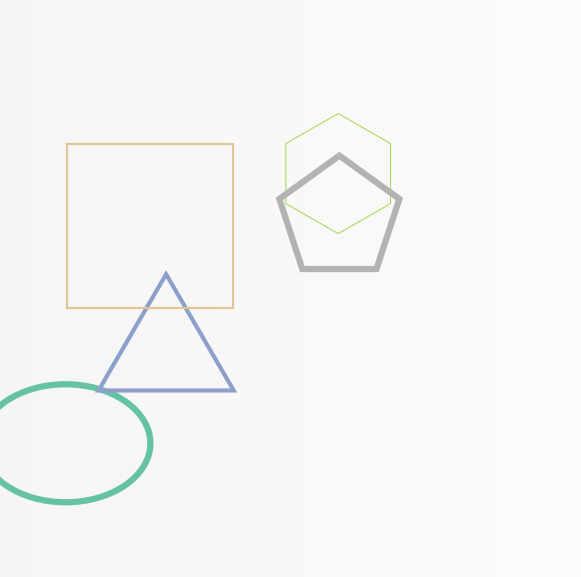[{"shape": "oval", "thickness": 3, "radius": 0.73, "center": [0.113, 0.232]}, {"shape": "triangle", "thickness": 2, "radius": 0.67, "center": [0.286, 0.39]}, {"shape": "hexagon", "thickness": 0.5, "radius": 0.52, "center": [0.582, 0.699]}, {"shape": "square", "thickness": 1, "radius": 0.71, "center": [0.259, 0.608]}, {"shape": "pentagon", "thickness": 3, "radius": 0.54, "center": [0.584, 0.621]}]